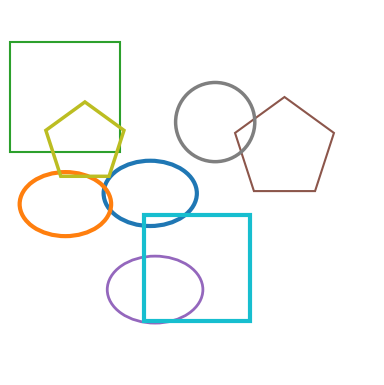[{"shape": "oval", "thickness": 3, "radius": 0.61, "center": [0.39, 0.498]}, {"shape": "oval", "thickness": 3, "radius": 0.59, "center": [0.17, 0.47]}, {"shape": "square", "thickness": 1.5, "radius": 0.71, "center": [0.169, 0.749]}, {"shape": "oval", "thickness": 2, "radius": 0.62, "center": [0.403, 0.248]}, {"shape": "pentagon", "thickness": 1.5, "radius": 0.68, "center": [0.739, 0.613]}, {"shape": "circle", "thickness": 2.5, "radius": 0.51, "center": [0.559, 0.683]}, {"shape": "pentagon", "thickness": 2.5, "radius": 0.53, "center": [0.221, 0.628]}, {"shape": "square", "thickness": 3, "radius": 0.69, "center": [0.512, 0.303]}]